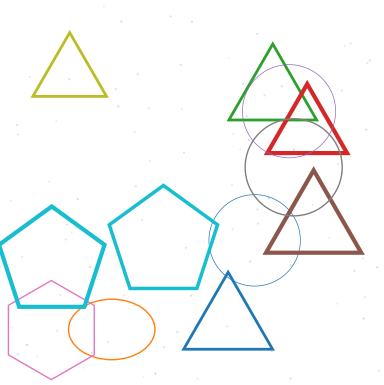[{"shape": "circle", "thickness": 0.5, "radius": 0.59, "center": [0.661, 0.376]}, {"shape": "triangle", "thickness": 2, "radius": 0.67, "center": [0.593, 0.16]}, {"shape": "oval", "thickness": 1, "radius": 0.56, "center": [0.29, 0.144]}, {"shape": "triangle", "thickness": 2, "radius": 0.66, "center": [0.709, 0.754]}, {"shape": "triangle", "thickness": 3, "radius": 0.6, "center": [0.798, 0.662]}, {"shape": "circle", "thickness": 0.5, "radius": 0.6, "center": [0.751, 0.711]}, {"shape": "triangle", "thickness": 3, "radius": 0.71, "center": [0.815, 0.415]}, {"shape": "hexagon", "thickness": 1, "radius": 0.64, "center": [0.133, 0.143]}, {"shape": "circle", "thickness": 1, "radius": 0.63, "center": [0.763, 0.565]}, {"shape": "triangle", "thickness": 2, "radius": 0.55, "center": [0.181, 0.805]}, {"shape": "pentagon", "thickness": 3, "radius": 0.72, "center": [0.134, 0.32]}, {"shape": "pentagon", "thickness": 2.5, "radius": 0.74, "center": [0.424, 0.37]}]